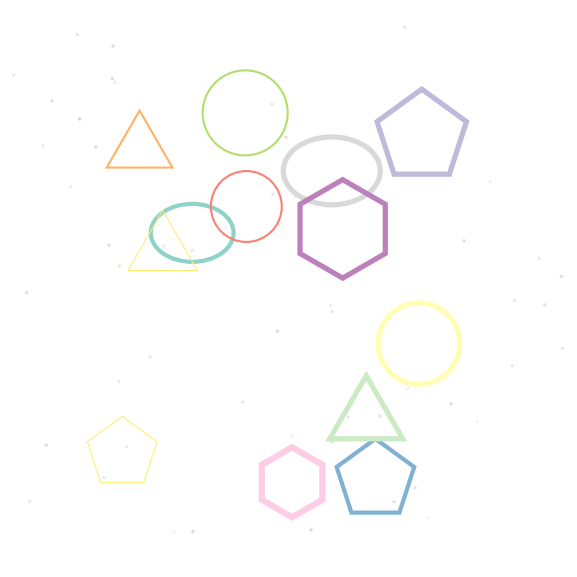[{"shape": "oval", "thickness": 2, "radius": 0.36, "center": [0.333, 0.596]}, {"shape": "circle", "thickness": 2.5, "radius": 0.35, "center": [0.725, 0.404]}, {"shape": "pentagon", "thickness": 2.5, "radius": 0.41, "center": [0.73, 0.763]}, {"shape": "circle", "thickness": 1, "radius": 0.31, "center": [0.426, 0.642]}, {"shape": "pentagon", "thickness": 2, "radius": 0.35, "center": [0.65, 0.169]}, {"shape": "triangle", "thickness": 1, "radius": 0.33, "center": [0.242, 0.742]}, {"shape": "circle", "thickness": 1, "radius": 0.37, "center": [0.425, 0.804]}, {"shape": "hexagon", "thickness": 3, "radius": 0.3, "center": [0.506, 0.164]}, {"shape": "oval", "thickness": 2.5, "radius": 0.42, "center": [0.575, 0.703]}, {"shape": "hexagon", "thickness": 2.5, "radius": 0.43, "center": [0.593, 0.603]}, {"shape": "triangle", "thickness": 2.5, "radius": 0.36, "center": [0.634, 0.276]}, {"shape": "triangle", "thickness": 0.5, "radius": 0.35, "center": [0.282, 0.565]}, {"shape": "pentagon", "thickness": 0.5, "radius": 0.32, "center": [0.212, 0.215]}]